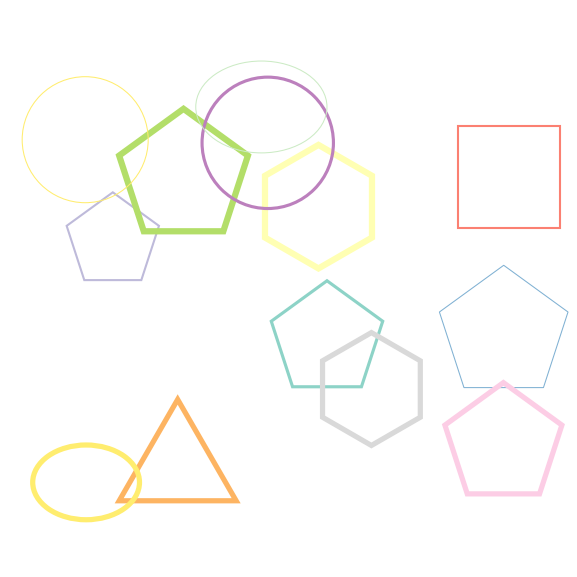[{"shape": "pentagon", "thickness": 1.5, "radius": 0.51, "center": [0.566, 0.412]}, {"shape": "hexagon", "thickness": 3, "radius": 0.53, "center": [0.551, 0.641]}, {"shape": "pentagon", "thickness": 1, "radius": 0.42, "center": [0.195, 0.582]}, {"shape": "square", "thickness": 1, "radius": 0.44, "center": [0.882, 0.693]}, {"shape": "pentagon", "thickness": 0.5, "radius": 0.59, "center": [0.872, 0.423]}, {"shape": "triangle", "thickness": 2.5, "radius": 0.58, "center": [0.308, 0.19]}, {"shape": "pentagon", "thickness": 3, "radius": 0.59, "center": [0.318, 0.693]}, {"shape": "pentagon", "thickness": 2.5, "radius": 0.53, "center": [0.872, 0.23]}, {"shape": "hexagon", "thickness": 2.5, "radius": 0.49, "center": [0.643, 0.325]}, {"shape": "circle", "thickness": 1.5, "radius": 0.57, "center": [0.464, 0.752]}, {"shape": "oval", "thickness": 0.5, "radius": 0.57, "center": [0.453, 0.814]}, {"shape": "circle", "thickness": 0.5, "radius": 0.55, "center": [0.148, 0.757]}, {"shape": "oval", "thickness": 2.5, "radius": 0.46, "center": [0.149, 0.164]}]